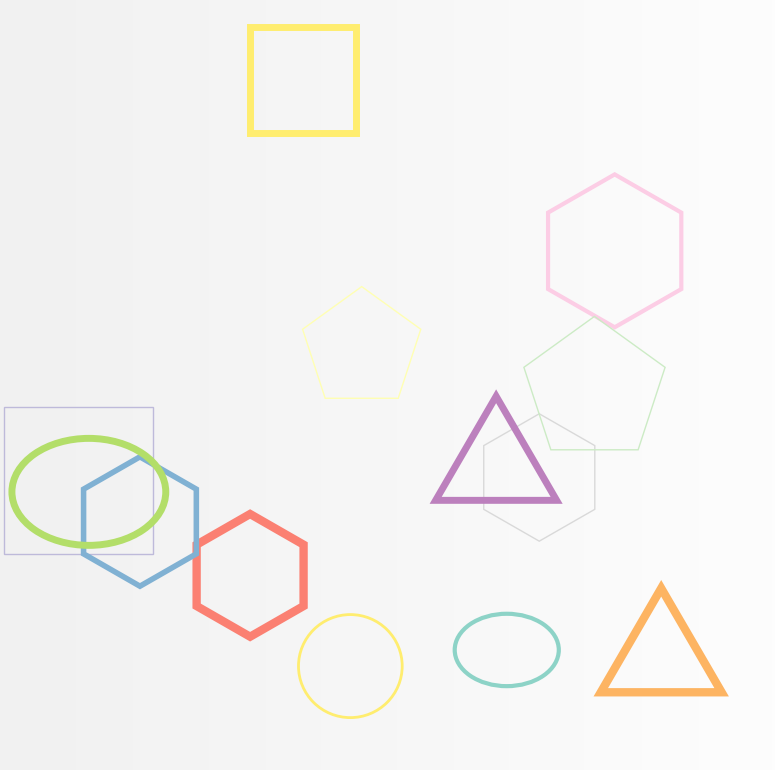[{"shape": "oval", "thickness": 1.5, "radius": 0.34, "center": [0.654, 0.156]}, {"shape": "pentagon", "thickness": 0.5, "radius": 0.4, "center": [0.467, 0.548]}, {"shape": "square", "thickness": 0.5, "radius": 0.48, "center": [0.101, 0.376]}, {"shape": "hexagon", "thickness": 3, "radius": 0.4, "center": [0.323, 0.253]}, {"shape": "hexagon", "thickness": 2, "radius": 0.42, "center": [0.181, 0.323]}, {"shape": "triangle", "thickness": 3, "radius": 0.45, "center": [0.853, 0.146]}, {"shape": "oval", "thickness": 2.5, "radius": 0.5, "center": [0.115, 0.361]}, {"shape": "hexagon", "thickness": 1.5, "radius": 0.5, "center": [0.793, 0.674]}, {"shape": "hexagon", "thickness": 0.5, "radius": 0.41, "center": [0.696, 0.38]}, {"shape": "triangle", "thickness": 2.5, "radius": 0.45, "center": [0.64, 0.395]}, {"shape": "pentagon", "thickness": 0.5, "radius": 0.48, "center": [0.767, 0.493]}, {"shape": "square", "thickness": 2.5, "radius": 0.34, "center": [0.391, 0.896]}, {"shape": "circle", "thickness": 1, "radius": 0.33, "center": [0.452, 0.135]}]